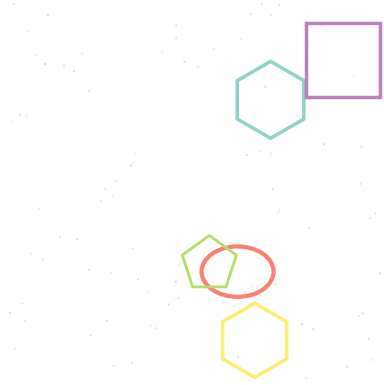[{"shape": "hexagon", "thickness": 2.5, "radius": 0.5, "center": [0.703, 0.741]}, {"shape": "oval", "thickness": 3, "radius": 0.47, "center": [0.617, 0.294]}, {"shape": "pentagon", "thickness": 2, "radius": 0.37, "center": [0.544, 0.315]}, {"shape": "square", "thickness": 2.5, "radius": 0.48, "center": [0.891, 0.844]}, {"shape": "hexagon", "thickness": 2.5, "radius": 0.48, "center": [0.662, 0.116]}]